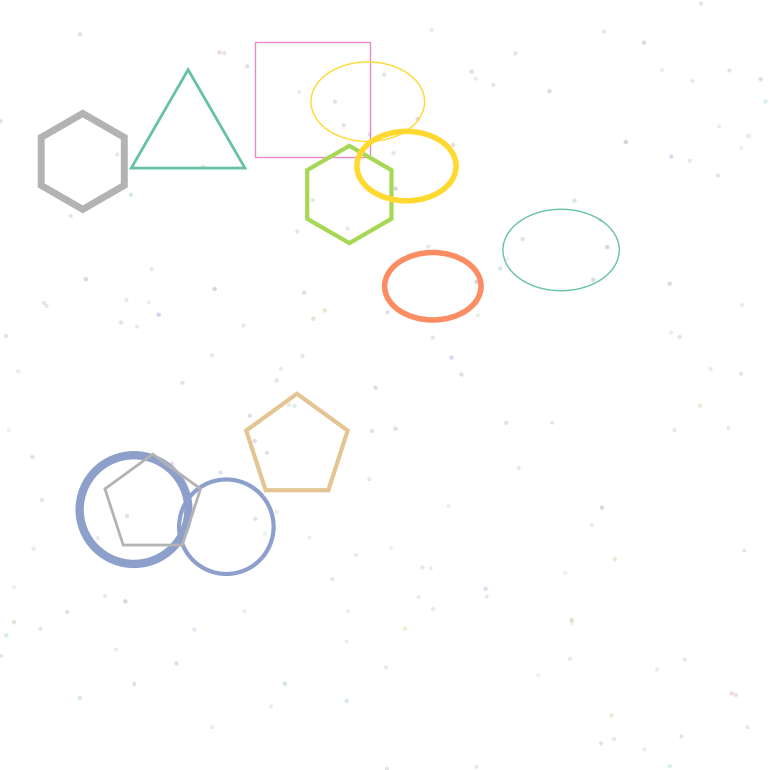[{"shape": "triangle", "thickness": 1, "radius": 0.43, "center": [0.244, 0.824]}, {"shape": "oval", "thickness": 0.5, "radius": 0.38, "center": [0.729, 0.675]}, {"shape": "oval", "thickness": 2, "radius": 0.31, "center": [0.562, 0.628]}, {"shape": "circle", "thickness": 1.5, "radius": 0.31, "center": [0.294, 0.316]}, {"shape": "circle", "thickness": 3, "radius": 0.35, "center": [0.174, 0.338]}, {"shape": "square", "thickness": 0.5, "radius": 0.38, "center": [0.406, 0.871]}, {"shape": "hexagon", "thickness": 1.5, "radius": 0.32, "center": [0.454, 0.747]}, {"shape": "oval", "thickness": 0.5, "radius": 0.37, "center": [0.478, 0.868]}, {"shape": "oval", "thickness": 2, "radius": 0.32, "center": [0.528, 0.784]}, {"shape": "pentagon", "thickness": 1.5, "radius": 0.35, "center": [0.386, 0.419]}, {"shape": "hexagon", "thickness": 2.5, "radius": 0.31, "center": [0.107, 0.79]}, {"shape": "pentagon", "thickness": 1, "radius": 0.33, "center": [0.198, 0.345]}]